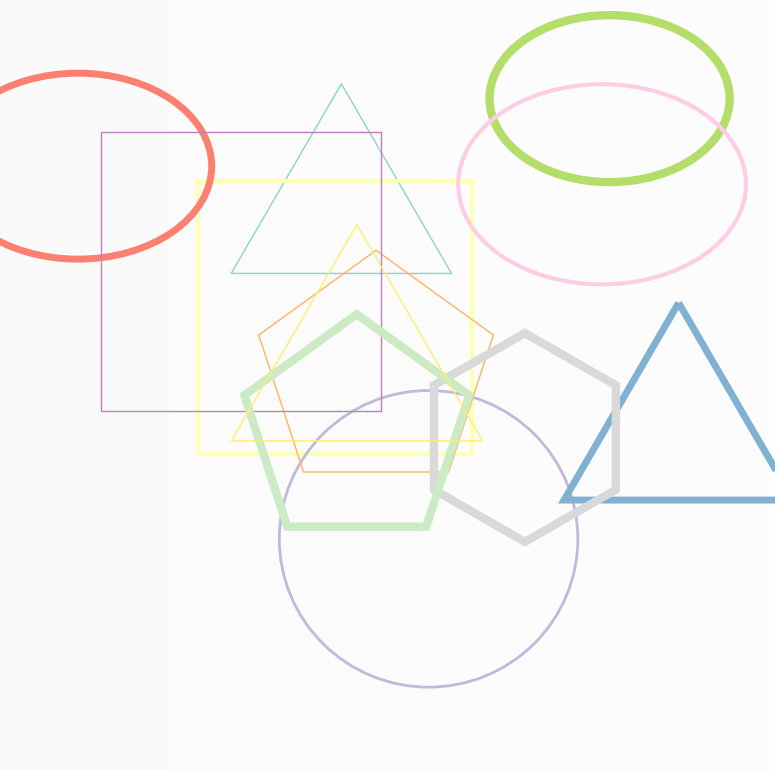[{"shape": "triangle", "thickness": 0.5, "radius": 0.82, "center": [0.44, 0.727]}, {"shape": "square", "thickness": 1.5, "radius": 0.88, "center": [0.433, 0.588]}, {"shape": "circle", "thickness": 1, "radius": 0.96, "center": [0.553, 0.3]}, {"shape": "oval", "thickness": 2.5, "radius": 0.86, "center": [0.101, 0.784]}, {"shape": "triangle", "thickness": 2.5, "radius": 0.85, "center": [0.876, 0.436]}, {"shape": "pentagon", "thickness": 0.5, "radius": 0.8, "center": [0.485, 0.516]}, {"shape": "oval", "thickness": 3, "radius": 0.77, "center": [0.787, 0.872]}, {"shape": "oval", "thickness": 1.5, "radius": 0.93, "center": [0.777, 0.761]}, {"shape": "hexagon", "thickness": 3, "radius": 0.68, "center": [0.677, 0.432]}, {"shape": "square", "thickness": 0.5, "radius": 0.9, "center": [0.311, 0.648]}, {"shape": "pentagon", "thickness": 3, "radius": 0.76, "center": [0.46, 0.439]}, {"shape": "triangle", "thickness": 0.5, "radius": 0.94, "center": [0.46, 0.521]}]